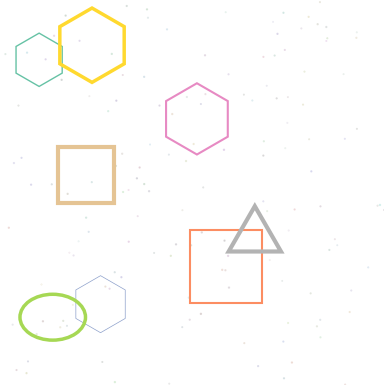[{"shape": "hexagon", "thickness": 1, "radius": 0.35, "center": [0.102, 0.845]}, {"shape": "square", "thickness": 1.5, "radius": 0.47, "center": [0.586, 0.308]}, {"shape": "hexagon", "thickness": 0.5, "radius": 0.37, "center": [0.261, 0.21]}, {"shape": "hexagon", "thickness": 1.5, "radius": 0.46, "center": [0.511, 0.691]}, {"shape": "oval", "thickness": 2.5, "radius": 0.43, "center": [0.137, 0.176]}, {"shape": "hexagon", "thickness": 2.5, "radius": 0.48, "center": [0.239, 0.883]}, {"shape": "square", "thickness": 3, "radius": 0.37, "center": [0.224, 0.545]}, {"shape": "triangle", "thickness": 3, "radius": 0.39, "center": [0.662, 0.386]}]